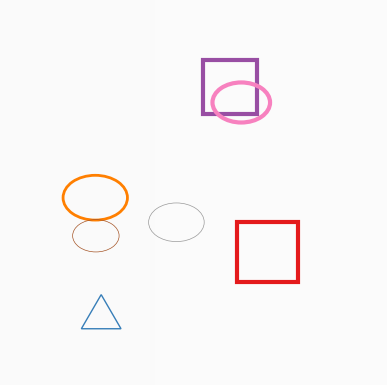[{"shape": "square", "thickness": 3, "radius": 0.39, "center": [0.691, 0.346]}, {"shape": "triangle", "thickness": 1, "radius": 0.3, "center": [0.261, 0.176]}, {"shape": "square", "thickness": 3, "radius": 0.35, "center": [0.594, 0.775]}, {"shape": "oval", "thickness": 2, "radius": 0.42, "center": [0.246, 0.487]}, {"shape": "oval", "thickness": 0.5, "radius": 0.3, "center": [0.247, 0.388]}, {"shape": "oval", "thickness": 3, "radius": 0.37, "center": [0.623, 0.734]}, {"shape": "oval", "thickness": 0.5, "radius": 0.36, "center": [0.455, 0.423]}]